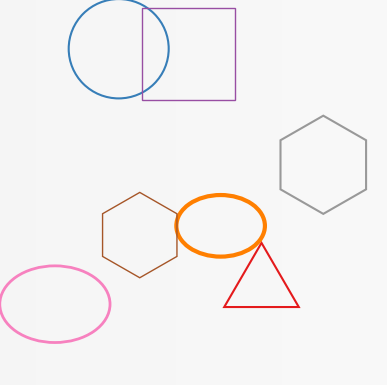[{"shape": "triangle", "thickness": 1.5, "radius": 0.56, "center": [0.675, 0.258]}, {"shape": "circle", "thickness": 1.5, "radius": 0.65, "center": [0.306, 0.873]}, {"shape": "square", "thickness": 1, "radius": 0.6, "center": [0.486, 0.86]}, {"shape": "oval", "thickness": 3, "radius": 0.57, "center": [0.569, 0.413]}, {"shape": "hexagon", "thickness": 1, "radius": 0.55, "center": [0.361, 0.389]}, {"shape": "oval", "thickness": 2, "radius": 0.71, "center": [0.142, 0.21]}, {"shape": "hexagon", "thickness": 1.5, "radius": 0.64, "center": [0.834, 0.572]}]